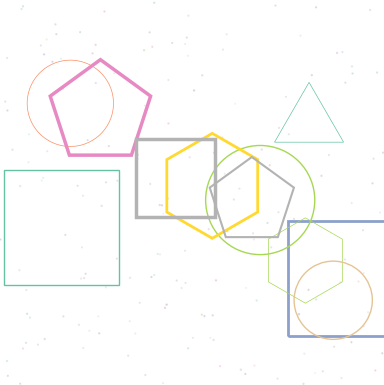[{"shape": "triangle", "thickness": 0.5, "radius": 0.52, "center": [0.803, 0.682]}, {"shape": "square", "thickness": 1, "radius": 0.74, "center": [0.16, 0.409]}, {"shape": "circle", "thickness": 0.5, "radius": 0.56, "center": [0.183, 0.732]}, {"shape": "square", "thickness": 2, "radius": 0.75, "center": [0.897, 0.277]}, {"shape": "pentagon", "thickness": 2.5, "radius": 0.69, "center": [0.261, 0.708]}, {"shape": "hexagon", "thickness": 0.5, "radius": 0.55, "center": [0.793, 0.323]}, {"shape": "circle", "thickness": 1, "radius": 0.71, "center": [0.676, 0.48]}, {"shape": "hexagon", "thickness": 2, "radius": 0.68, "center": [0.551, 0.517]}, {"shape": "circle", "thickness": 1, "radius": 0.51, "center": [0.866, 0.22]}, {"shape": "pentagon", "thickness": 1.5, "radius": 0.57, "center": [0.654, 0.477]}, {"shape": "square", "thickness": 2.5, "radius": 0.51, "center": [0.455, 0.538]}]